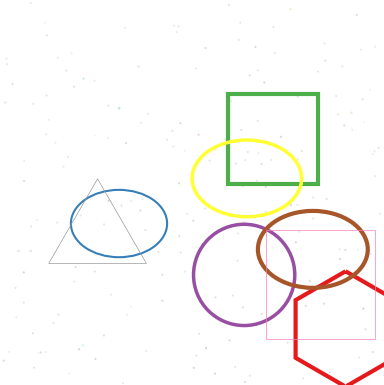[{"shape": "hexagon", "thickness": 3, "radius": 0.75, "center": [0.898, 0.146]}, {"shape": "oval", "thickness": 1.5, "radius": 0.62, "center": [0.309, 0.419]}, {"shape": "square", "thickness": 3, "radius": 0.58, "center": [0.71, 0.639]}, {"shape": "circle", "thickness": 2.5, "radius": 0.66, "center": [0.634, 0.286]}, {"shape": "oval", "thickness": 2.5, "radius": 0.71, "center": [0.641, 0.537]}, {"shape": "oval", "thickness": 3, "radius": 0.71, "center": [0.813, 0.352]}, {"shape": "square", "thickness": 0.5, "radius": 0.71, "center": [0.831, 0.261]}, {"shape": "triangle", "thickness": 0.5, "radius": 0.73, "center": [0.253, 0.389]}]